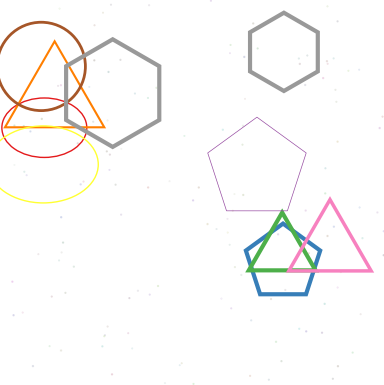[{"shape": "oval", "thickness": 1, "radius": 0.55, "center": [0.115, 0.668]}, {"shape": "pentagon", "thickness": 3, "radius": 0.51, "center": [0.735, 0.318]}, {"shape": "triangle", "thickness": 3, "radius": 0.5, "center": [0.733, 0.348]}, {"shape": "pentagon", "thickness": 0.5, "radius": 0.67, "center": [0.667, 0.561]}, {"shape": "triangle", "thickness": 1.5, "radius": 0.74, "center": [0.142, 0.744]}, {"shape": "oval", "thickness": 1, "radius": 0.71, "center": [0.112, 0.573]}, {"shape": "circle", "thickness": 2, "radius": 0.57, "center": [0.107, 0.827]}, {"shape": "triangle", "thickness": 2.5, "radius": 0.62, "center": [0.857, 0.358]}, {"shape": "hexagon", "thickness": 3, "radius": 0.7, "center": [0.293, 0.758]}, {"shape": "hexagon", "thickness": 3, "radius": 0.51, "center": [0.737, 0.865]}]